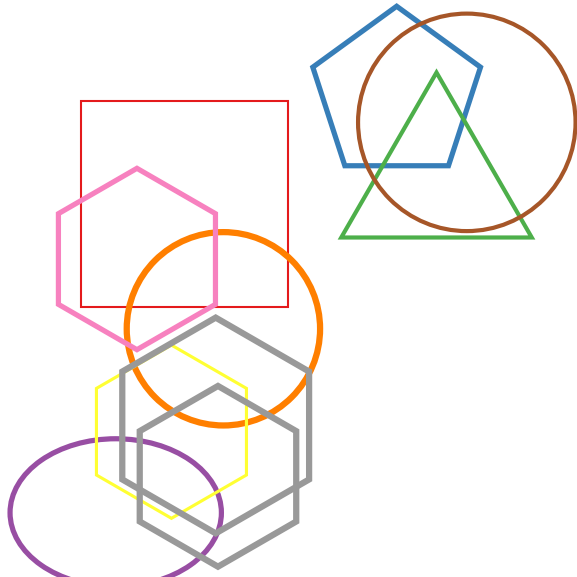[{"shape": "square", "thickness": 1, "radius": 0.89, "center": [0.32, 0.646]}, {"shape": "pentagon", "thickness": 2.5, "radius": 0.76, "center": [0.687, 0.836]}, {"shape": "triangle", "thickness": 2, "radius": 0.95, "center": [0.756, 0.683]}, {"shape": "oval", "thickness": 2.5, "radius": 0.91, "center": [0.2, 0.111]}, {"shape": "circle", "thickness": 3, "radius": 0.84, "center": [0.387, 0.43]}, {"shape": "hexagon", "thickness": 1.5, "radius": 0.75, "center": [0.297, 0.252]}, {"shape": "circle", "thickness": 2, "radius": 0.94, "center": [0.808, 0.787]}, {"shape": "hexagon", "thickness": 2.5, "radius": 0.79, "center": [0.237, 0.551]}, {"shape": "hexagon", "thickness": 3, "radius": 0.93, "center": [0.373, 0.262]}, {"shape": "hexagon", "thickness": 3, "radius": 0.78, "center": [0.377, 0.174]}]